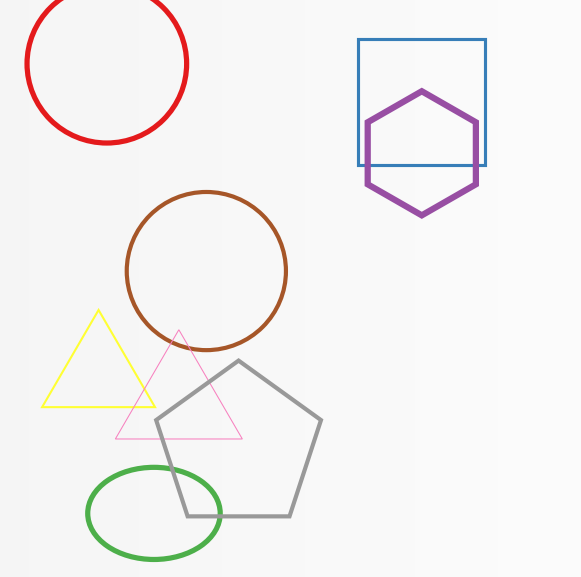[{"shape": "circle", "thickness": 2.5, "radius": 0.69, "center": [0.184, 0.889]}, {"shape": "square", "thickness": 1.5, "radius": 0.54, "center": [0.725, 0.823]}, {"shape": "oval", "thickness": 2.5, "radius": 0.57, "center": [0.265, 0.11]}, {"shape": "hexagon", "thickness": 3, "radius": 0.54, "center": [0.726, 0.734]}, {"shape": "triangle", "thickness": 1, "radius": 0.56, "center": [0.17, 0.35]}, {"shape": "circle", "thickness": 2, "radius": 0.68, "center": [0.355, 0.53]}, {"shape": "triangle", "thickness": 0.5, "radius": 0.63, "center": [0.308, 0.302]}, {"shape": "pentagon", "thickness": 2, "radius": 0.75, "center": [0.41, 0.226]}]